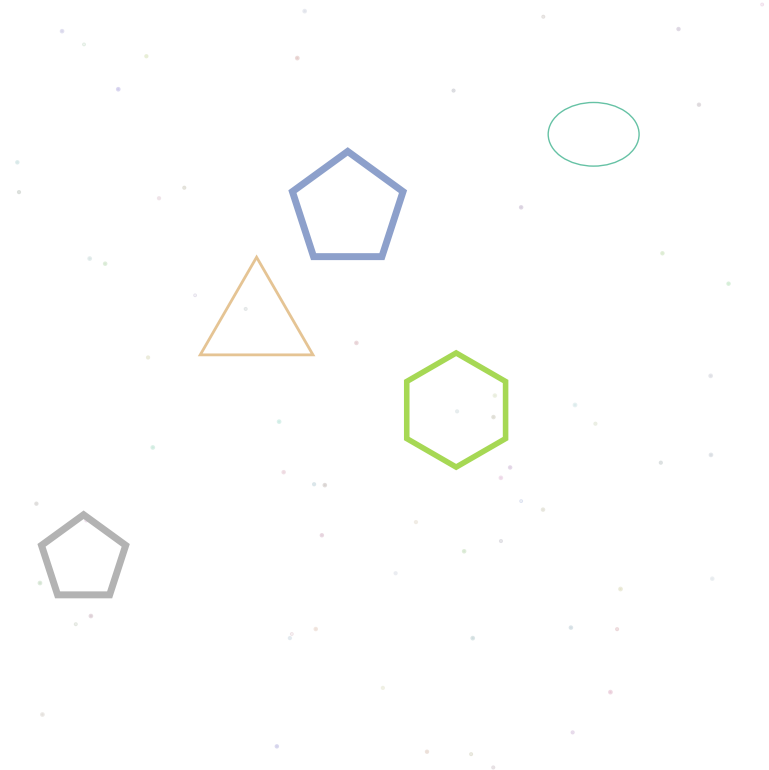[{"shape": "oval", "thickness": 0.5, "radius": 0.3, "center": [0.771, 0.826]}, {"shape": "pentagon", "thickness": 2.5, "radius": 0.38, "center": [0.452, 0.728]}, {"shape": "hexagon", "thickness": 2, "radius": 0.37, "center": [0.592, 0.467]}, {"shape": "triangle", "thickness": 1, "radius": 0.42, "center": [0.333, 0.581]}, {"shape": "pentagon", "thickness": 2.5, "radius": 0.29, "center": [0.109, 0.274]}]